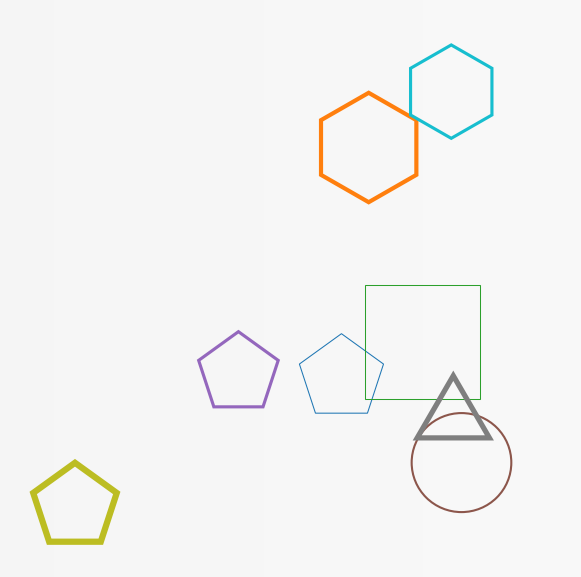[{"shape": "pentagon", "thickness": 0.5, "radius": 0.38, "center": [0.587, 0.345]}, {"shape": "hexagon", "thickness": 2, "radius": 0.47, "center": [0.634, 0.744]}, {"shape": "square", "thickness": 0.5, "radius": 0.49, "center": [0.727, 0.407]}, {"shape": "pentagon", "thickness": 1.5, "radius": 0.36, "center": [0.41, 0.353]}, {"shape": "circle", "thickness": 1, "radius": 0.43, "center": [0.794, 0.198]}, {"shape": "triangle", "thickness": 2.5, "radius": 0.36, "center": [0.78, 0.277]}, {"shape": "pentagon", "thickness": 3, "radius": 0.38, "center": [0.129, 0.122]}, {"shape": "hexagon", "thickness": 1.5, "radius": 0.4, "center": [0.776, 0.84]}]